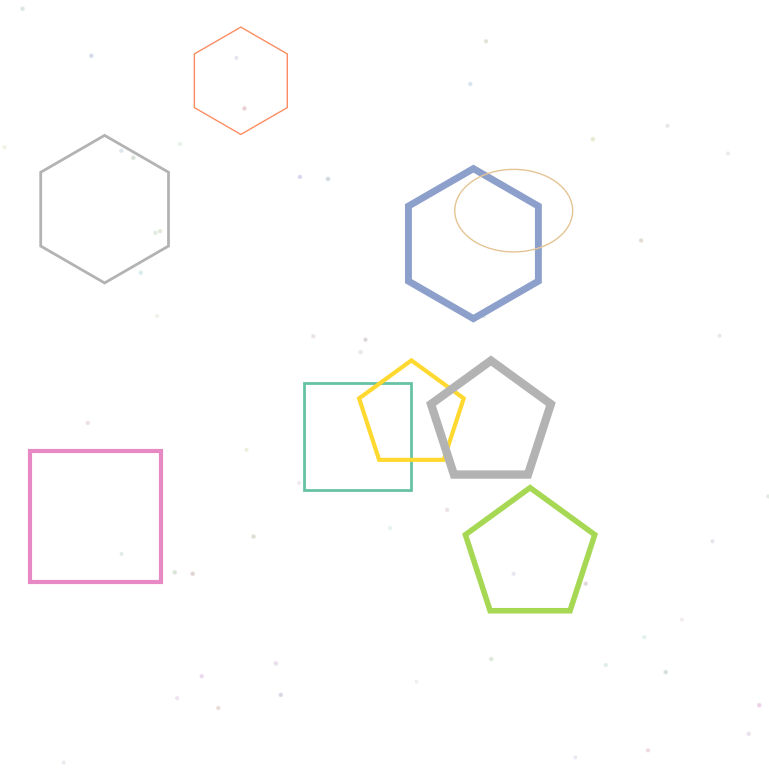[{"shape": "square", "thickness": 1, "radius": 0.35, "center": [0.464, 0.433]}, {"shape": "hexagon", "thickness": 0.5, "radius": 0.35, "center": [0.313, 0.895]}, {"shape": "hexagon", "thickness": 2.5, "radius": 0.49, "center": [0.615, 0.684]}, {"shape": "square", "thickness": 1.5, "radius": 0.42, "center": [0.124, 0.329]}, {"shape": "pentagon", "thickness": 2, "radius": 0.44, "center": [0.688, 0.278]}, {"shape": "pentagon", "thickness": 1.5, "radius": 0.36, "center": [0.534, 0.461]}, {"shape": "oval", "thickness": 0.5, "radius": 0.38, "center": [0.667, 0.726]}, {"shape": "pentagon", "thickness": 3, "radius": 0.41, "center": [0.638, 0.45]}, {"shape": "hexagon", "thickness": 1, "radius": 0.48, "center": [0.136, 0.728]}]